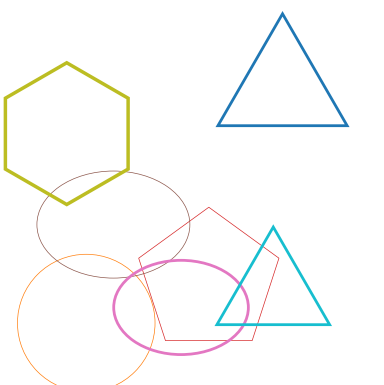[{"shape": "triangle", "thickness": 2, "radius": 0.97, "center": [0.734, 0.77]}, {"shape": "circle", "thickness": 0.5, "radius": 0.89, "center": [0.224, 0.161]}, {"shape": "pentagon", "thickness": 0.5, "radius": 0.96, "center": [0.542, 0.27]}, {"shape": "oval", "thickness": 0.5, "radius": 0.99, "center": [0.295, 0.417]}, {"shape": "oval", "thickness": 2, "radius": 0.87, "center": [0.47, 0.201]}, {"shape": "hexagon", "thickness": 2.5, "radius": 0.92, "center": [0.173, 0.653]}, {"shape": "triangle", "thickness": 2, "radius": 0.85, "center": [0.71, 0.241]}]